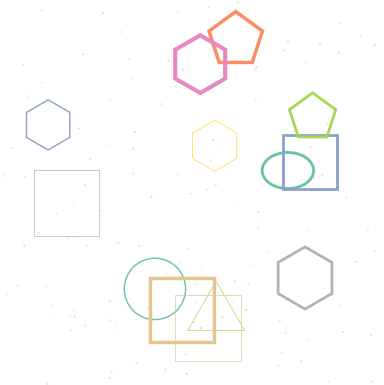[{"shape": "circle", "thickness": 1, "radius": 0.4, "center": [0.402, 0.25]}, {"shape": "oval", "thickness": 2, "radius": 0.33, "center": [0.748, 0.557]}, {"shape": "pentagon", "thickness": 2.5, "radius": 0.36, "center": [0.612, 0.897]}, {"shape": "square", "thickness": 2, "radius": 0.35, "center": [0.805, 0.579]}, {"shape": "hexagon", "thickness": 1, "radius": 0.32, "center": [0.125, 0.676]}, {"shape": "hexagon", "thickness": 3, "radius": 0.37, "center": [0.52, 0.833]}, {"shape": "triangle", "thickness": 0.5, "radius": 0.43, "center": [0.561, 0.184]}, {"shape": "pentagon", "thickness": 2, "radius": 0.32, "center": [0.812, 0.696]}, {"shape": "hexagon", "thickness": 0.5, "radius": 0.33, "center": [0.558, 0.621]}, {"shape": "square", "thickness": 0.5, "radius": 0.43, "center": [0.54, 0.149]}, {"shape": "square", "thickness": 2.5, "radius": 0.41, "center": [0.472, 0.196]}, {"shape": "hexagon", "thickness": 2, "radius": 0.4, "center": [0.792, 0.278]}, {"shape": "square", "thickness": 0.5, "radius": 0.43, "center": [0.172, 0.472]}]